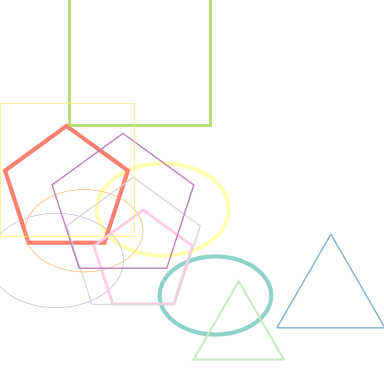[{"shape": "oval", "thickness": 3, "radius": 0.72, "center": [0.56, 0.232]}, {"shape": "oval", "thickness": 3, "radius": 0.86, "center": [0.423, 0.456]}, {"shape": "oval", "thickness": 0.5, "radius": 0.88, "center": [0.146, 0.323]}, {"shape": "pentagon", "thickness": 3, "radius": 0.84, "center": [0.173, 0.505]}, {"shape": "triangle", "thickness": 1, "radius": 0.81, "center": [0.86, 0.23]}, {"shape": "oval", "thickness": 0.5, "radius": 0.76, "center": [0.218, 0.401]}, {"shape": "square", "thickness": 2, "radius": 0.92, "center": [0.362, 0.858]}, {"shape": "pentagon", "thickness": 2, "radius": 0.67, "center": [0.372, 0.32]}, {"shape": "pentagon", "thickness": 1, "radius": 0.91, "center": [0.346, 0.357]}, {"shape": "pentagon", "thickness": 1, "radius": 0.97, "center": [0.319, 0.46]}, {"shape": "triangle", "thickness": 1.5, "radius": 0.68, "center": [0.62, 0.134]}, {"shape": "square", "thickness": 0.5, "radius": 0.87, "center": [0.174, 0.559]}]